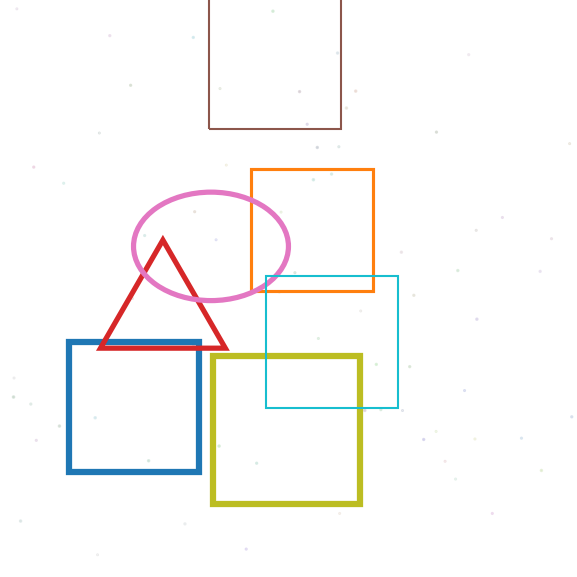[{"shape": "square", "thickness": 3, "radius": 0.56, "center": [0.231, 0.295]}, {"shape": "square", "thickness": 1.5, "radius": 0.53, "center": [0.541, 0.601]}, {"shape": "triangle", "thickness": 2.5, "radius": 0.62, "center": [0.282, 0.459]}, {"shape": "square", "thickness": 1, "radius": 0.57, "center": [0.476, 0.89]}, {"shape": "oval", "thickness": 2.5, "radius": 0.67, "center": [0.365, 0.573]}, {"shape": "square", "thickness": 3, "radius": 0.64, "center": [0.496, 0.254]}, {"shape": "square", "thickness": 1, "radius": 0.57, "center": [0.575, 0.407]}]